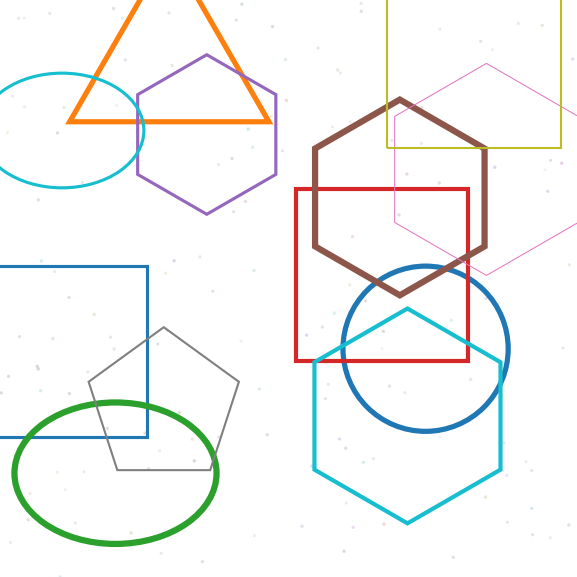[{"shape": "circle", "thickness": 2.5, "radius": 0.72, "center": [0.737, 0.395]}, {"shape": "square", "thickness": 1.5, "radius": 0.74, "center": [0.106, 0.391]}, {"shape": "triangle", "thickness": 2.5, "radius": 1.0, "center": [0.293, 0.888]}, {"shape": "oval", "thickness": 3, "radius": 0.87, "center": [0.2, 0.18]}, {"shape": "square", "thickness": 2, "radius": 0.74, "center": [0.661, 0.523]}, {"shape": "hexagon", "thickness": 1.5, "radius": 0.69, "center": [0.358, 0.766]}, {"shape": "hexagon", "thickness": 3, "radius": 0.85, "center": [0.692, 0.657]}, {"shape": "hexagon", "thickness": 0.5, "radius": 0.92, "center": [0.842, 0.706]}, {"shape": "pentagon", "thickness": 1, "radius": 0.68, "center": [0.284, 0.296]}, {"shape": "square", "thickness": 1, "radius": 0.75, "center": [0.821, 0.895]}, {"shape": "oval", "thickness": 1.5, "radius": 0.71, "center": [0.107, 0.773]}, {"shape": "hexagon", "thickness": 2, "radius": 0.93, "center": [0.706, 0.279]}]